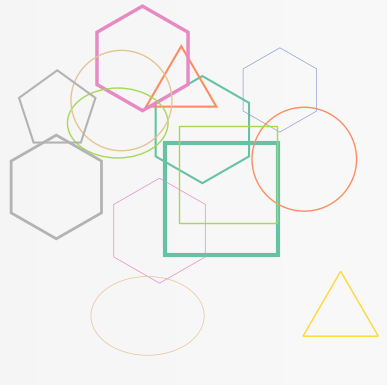[{"shape": "hexagon", "thickness": 1.5, "radius": 0.7, "center": [0.522, 0.663]}, {"shape": "square", "thickness": 3, "radius": 0.73, "center": [0.571, 0.483]}, {"shape": "triangle", "thickness": 1.5, "radius": 0.52, "center": [0.468, 0.775]}, {"shape": "circle", "thickness": 1, "radius": 0.67, "center": [0.785, 0.586]}, {"shape": "hexagon", "thickness": 0.5, "radius": 0.55, "center": [0.722, 0.766]}, {"shape": "hexagon", "thickness": 0.5, "radius": 0.68, "center": [0.412, 0.401]}, {"shape": "hexagon", "thickness": 2.5, "radius": 0.68, "center": [0.368, 0.848]}, {"shape": "square", "thickness": 1, "radius": 0.63, "center": [0.588, 0.547]}, {"shape": "oval", "thickness": 1, "radius": 0.65, "center": [0.304, 0.68]}, {"shape": "triangle", "thickness": 1, "radius": 0.56, "center": [0.879, 0.183]}, {"shape": "circle", "thickness": 1, "radius": 0.65, "center": [0.313, 0.739]}, {"shape": "oval", "thickness": 0.5, "radius": 0.73, "center": [0.381, 0.179]}, {"shape": "hexagon", "thickness": 2, "radius": 0.67, "center": [0.145, 0.514]}, {"shape": "pentagon", "thickness": 1.5, "radius": 0.52, "center": [0.148, 0.714]}]